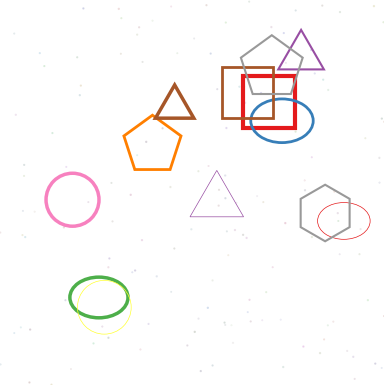[{"shape": "oval", "thickness": 0.5, "radius": 0.34, "center": [0.893, 0.426]}, {"shape": "square", "thickness": 3, "radius": 0.34, "center": [0.699, 0.736]}, {"shape": "oval", "thickness": 2, "radius": 0.41, "center": [0.732, 0.686]}, {"shape": "oval", "thickness": 2.5, "radius": 0.38, "center": [0.257, 0.227]}, {"shape": "triangle", "thickness": 0.5, "radius": 0.4, "center": [0.563, 0.477]}, {"shape": "triangle", "thickness": 1.5, "radius": 0.34, "center": [0.782, 0.854]}, {"shape": "pentagon", "thickness": 2, "radius": 0.39, "center": [0.396, 0.623]}, {"shape": "circle", "thickness": 0.5, "radius": 0.35, "center": [0.271, 0.202]}, {"shape": "triangle", "thickness": 2.5, "radius": 0.29, "center": [0.454, 0.722]}, {"shape": "square", "thickness": 2, "radius": 0.33, "center": [0.642, 0.761]}, {"shape": "circle", "thickness": 2.5, "radius": 0.34, "center": [0.188, 0.481]}, {"shape": "pentagon", "thickness": 1.5, "radius": 0.42, "center": [0.706, 0.824]}, {"shape": "hexagon", "thickness": 1.5, "radius": 0.37, "center": [0.845, 0.447]}]